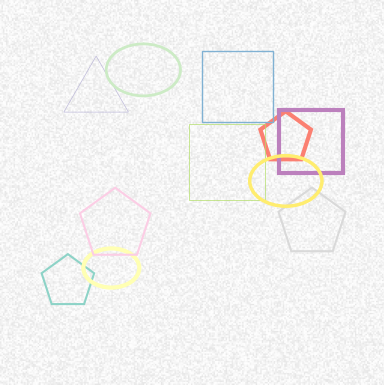[{"shape": "pentagon", "thickness": 1.5, "radius": 0.36, "center": [0.176, 0.268]}, {"shape": "oval", "thickness": 3, "radius": 0.36, "center": [0.289, 0.304]}, {"shape": "triangle", "thickness": 0.5, "radius": 0.48, "center": [0.25, 0.757]}, {"shape": "pentagon", "thickness": 3, "radius": 0.35, "center": [0.742, 0.642]}, {"shape": "square", "thickness": 1, "radius": 0.46, "center": [0.617, 0.776]}, {"shape": "square", "thickness": 0.5, "radius": 0.49, "center": [0.589, 0.578]}, {"shape": "pentagon", "thickness": 1.5, "radius": 0.48, "center": [0.299, 0.416]}, {"shape": "pentagon", "thickness": 1.5, "radius": 0.46, "center": [0.81, 0.421]}, {"shape": "square", "thickness": 3, "radius": 0.41, "center": [0.808, 0.633]}, {"shape": "oval", "thickness": 2, "radius": 0.48, "center": [0.372, 0.819]}, {"shape": "oval", "thickness": 2.5, "radius": 0.47, "center": [0.742, 0.53]}]